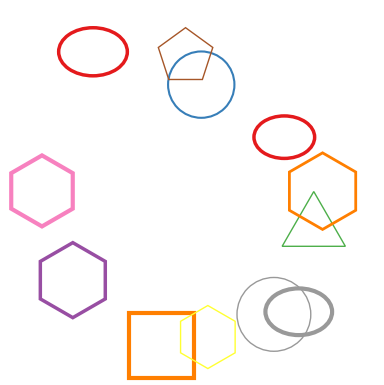[{"shape": "oval", "thickness": 2.5, "radius": 0.45, "center": [0.242, 0.866]}, {"shape": "oval", "thickness": 2.5, "radius": 0.39, "center": [0.738, 0.644]}, {"shape": "circle", "thickness": 1.5, "radius": 0.43, "center": [0.523, 0.78]}, {"shape": "triangle", "thickness": 1, "radius": 0.47, "center": [0.815, 0.408]}, {"shape": "hexagon", "thickness": 2.5, "radius": 0.49, "center": [0.189, 0.272]}, {"shape": "square", "thickness": 3, "radius": 0.42, "center": [0.421, 0.102]}, {"shape": "hexagon", "thickness": 2, "radius": 0.5, "center": [0.838, 0.504]}, {"shape": "hexagon", "thickness": 1, "radius": 0.41, "center": [0.54, 0.125]}, {"shape": "pentagon", "thickness": 1, "radius": 0.37, "center": [0.482, 0.854]}, {"shape": "hexagon", "thickness": 3, "radius": 0.46, "center": [0.109, 0.504]}, {"shape": "oval", "thickness": 3, "radius": 0.43, "center": [0.776, 0.19]}, {"shape": "circle", "thickness": 1, "radius": 0.48, "center": [0.711, 0.183]}]